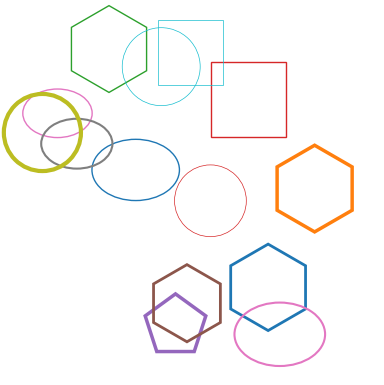[{"shape": "hexagon", "thickness": 2, "radius": 0.56, "center": [0.696, 0.254]}, {"shape": "oval", "thickness": 1, "radius": 0.57, "center": [0.352, 0.559]}, {"shape": "hexagon", "thickness": 2.5, "radius": 0.56, "center": [0.817, 0.51]}, {"shape": "hexagon", "thickness": 1, "radius": 0.56, "center": [0.283, 0.873]}, {"shape": "square", "thickness": 1, "radius": 0.49, "center": [0.645, 0.741]}, {"shape": "circle", "thickness": 0.5, "radius": 0.47, "center": [0.547, 0.478]}, {"shape": "pentagon", "thickness": 2.5, "radius": 0.41, "center": [0.456, 0.154]}, {"shape": "hexagon", "thickness": 2, "radius": 0.5, "center": [0.486, 0.212]}, {"shape": "oval", "thickness": 1, "radius": 0.45, "center": [0.149, 0.706]}, {"shape": "oval", "thickness": 1.5, "radius": 0.59, "center": [0.727, 0.132]}, {"shape": "oval", "thickness": 1.5, "radius": 0.46, "center": [0.2, 0.627]}, {"shape": "circle", "thickness": 3, "radius": 0.5, "center": [0.11, 0.656]}, {"shape": "circle", "thickness": 0.5, "radius": 0.51, "center": [0.419, 0.827]}, {"shape": "square", "thickness": 0.5, "radius": 0.42, "center": [0.495, 0.864]}]